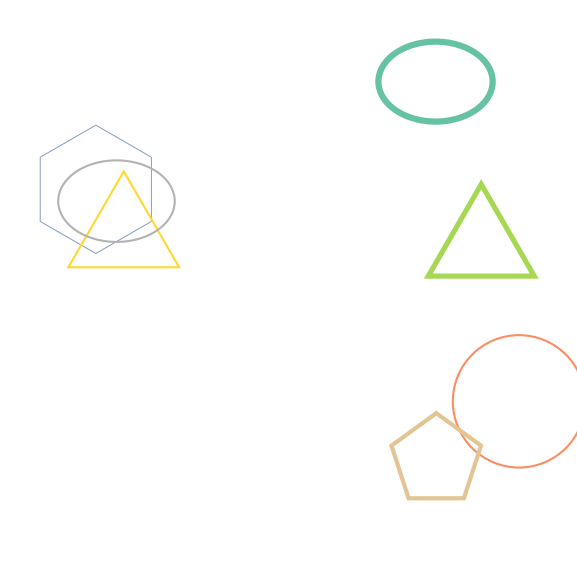[{"shape": "oval", "thickness": 3, "radius": 0.49, "center": [0.754, 0.858]}, {"shape": "circle", "thickness": 1, "radius": 0.57, "center": [0.899, 0.304]}, {"shape": "hexagon", "thickness": 0.5, "radius": 0.56, "center": [0.166, 0.671]}, {"shape": "triangle", "thickness": 2.5, "radius": 0.53, "center": [0.833, 0.574]}, {"shape": "triangle", "thickness": 1, "radius": 0.55, "center": [0.214, 0.592]}, {"shape": "pentagon", "thickness": 2, "radius": 0.41, "center": [0.755, 0.202]}, {"shape": "oval", "thickness": 1, "radius": 0.5, "center": [0.202, 0.651]}]